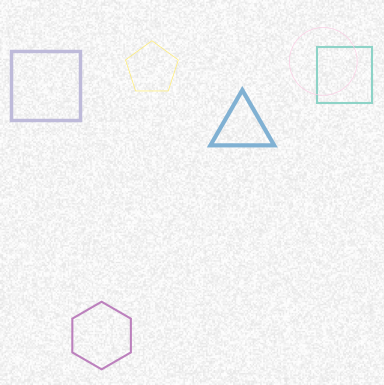[{"shape": "square", "thickness": 1.5, "radius": 0.36, "center": [0.895, 0.805]}, {"shape": "square", "thickness": 2.5, "radius": 0.45, "center": [0.118, 0.778]}, {"shape": "triangle", "thickness": 3, "radius": 0.48, "center": [0.629, 0.67]}, {"shape": "circle", "thickness": 0.5, "radius": 0.44, "center": [0.84, 0.841]}, {"shape": "hexagon", "thickness": 1.5, "radius": 0.44, "center": [0.264, 0.128]}, {"shape": "pentagon", "thickness": 0.5, "radius": 0.36, "center": [0.395, 0.822]}]